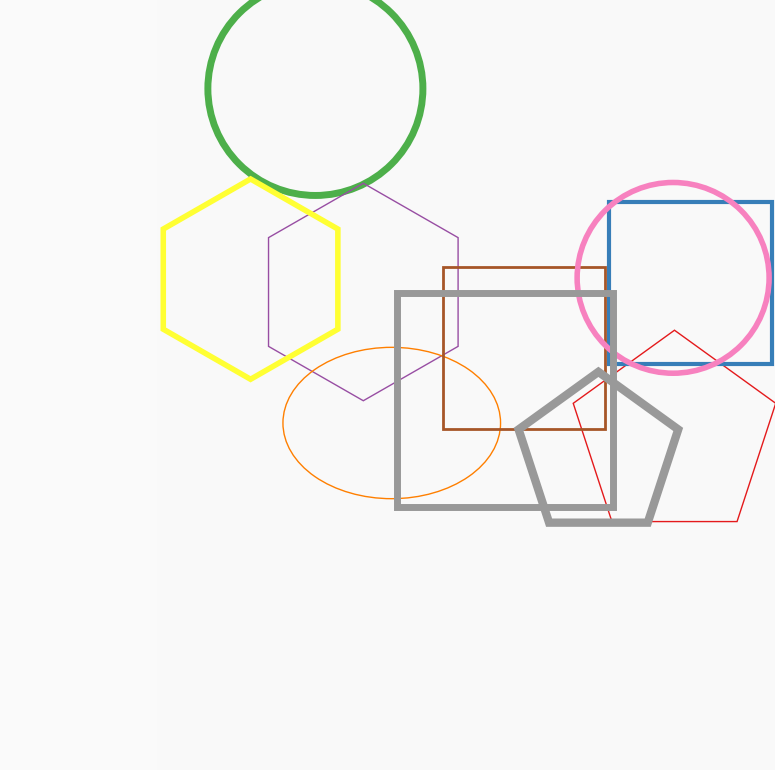[{"shape": "pentagon", "thickness": 0.5, "radius": 0.69, "center": [0.87, 0.434]}, {"shape": "square", "thickness": 1.5, "radius": 0.52, "center": [0.891, 0.632]}, {"shape": "circle", "thickness": 2.5, "radius": 0.69, "center": [0.407, 0.885]}, {"shape": "hexagon", "thickness": 0.5, "radius": 0.71, "center": [0.469, 0.621]}, {"shape": "oval", "thickness": 0.5, "radius": 0.7, "center": [0.505, 0.451]}, {"shape": "hexagon", "thickness": 2, "radius": 0.65, "center": [0.323, 0.638]}, {"shape": "square", "thickness": 1, "radius": 0.53, "center": [0.676, 0.548]}, {"shape": "circle", "thickness": 2, "radius": 0.62, "center": [0.869, 0.639]}, {"shape": "pentagon", "thickness": 3, "radius": 0.54, "center": [0.772, 0.409]}, {"shape": "square", "thickness": 2.5, "radius": 0.7, "center": [0.652, 0.48]}]